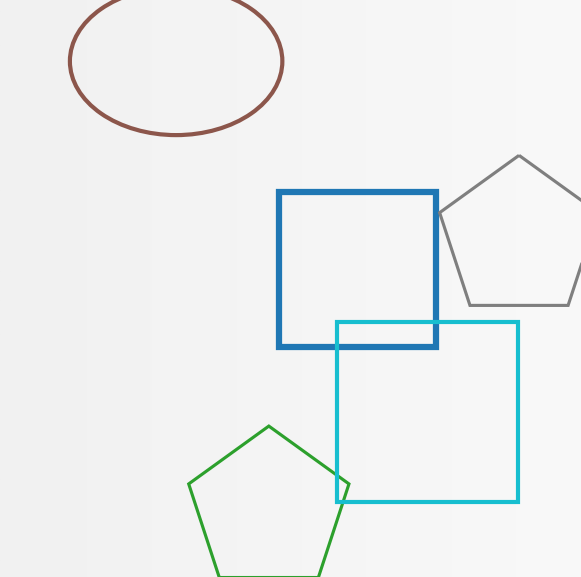[{"shape": "square", "thickness": 3, "radius": 0.67, "center": [0.615, 0.532]}, {"shape": "pentagon", "thickness": 1.5, "radius": 0.72, "center": [0.463, 0.116]}, {"shape": "oval", "thickness": 2, "radius": 0.91, "center": [0.303, 0.893]}, {"shape": "pentagon", "thickness": 1.5, "radius": 0.72, "center": [0.893, 0.587]}, {"shape": "square", "thickness": 2, "radius": 0.78, "center": [0.736, 0.286]}]